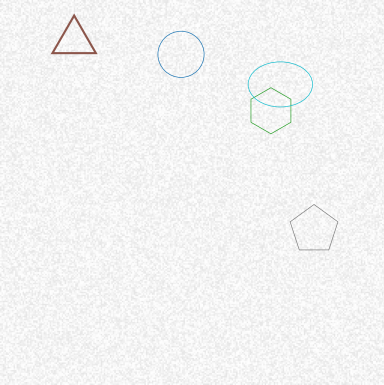[{"shape": "circle", "thickness": 0.5, "radius": 0.3, "center": [0.47, 0.859]}, {"shape": "hexagon", "thickness": 0.5, "radius": 0.3, "center": [0.704, 0.712]}, {"shape": "triangle", "thickness": 1.5, "radius": 0.33, "center": [0.193, 0.895]}, {"shape": "pentagon", "thickness": 0.5, "radius": 0.33, "center": [0.816, 0.404]}, {"shape": "oval", "thickness": 0.5, "radius": 0.42, "center": [0.728, 0.781]}]